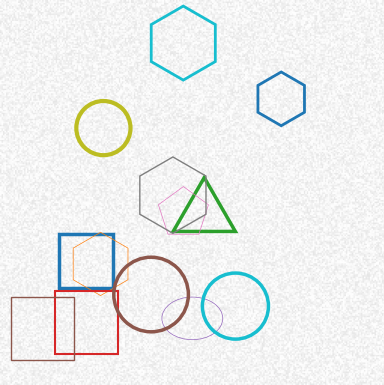[{"shape": "square", "thickness": 2.5, "radius": 0.35, "center": [0.223, 0.322]}, {"shape": "hexagon", "thickness": 2, "radius": 0.35, "center": [0.73, 0.743]}, {"shape": "hexagon", "thickness": 0.5, "radius": 0.41, "center": [0.261, 0.314]}, {"shape": "triangle", "thickness": 2.5, "radius": 0.47, "center": [0.531, 0.445]}, {"shape": "square", "thickness": 1.5, "radius": 0.41, "center": [0.224, 0.162]}, {"shape": "oval", "thickness": 0.5, "radius": 0.4, "center": [0.5, 0.173]}, {"shape": "circle", "thickness": 2.5, "radius": 0.48, "center": [0.392, 0.235]}, {"shape": "square", "thickness": 1, "radius": 0.41, "center": [0.11, 0.147]}, {"shape": "pentagon", "thickness": 0.5, "radius": 0.34, "center": [0.476, 0.447]}, {"shape": "hexagon", "thickness": 1, "radius": 0.5, "center": [0.449, 0.493]}, {"shape": "circle", "thickness": 3, "radius": 0.35, "center": [0.269, 0.667]}, {"shape": "circle", "thickness": 2.5, "radius": 0.43, "center": [0.612, 0.205]}, {"shape": "hexagon", "thickness": 2, "radius": 0.48, "center": [0.476, 0.888]}]